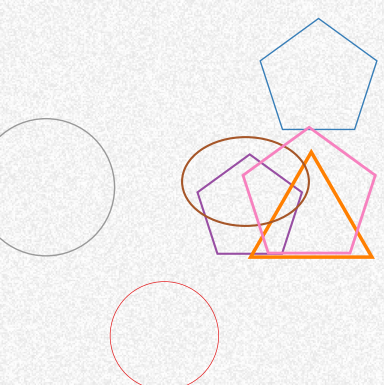[{"shape": "circle", "thickness": 0.5, "radius": 0.7, "center": [0.427, 0.128]}, {"shape": "pentagon", "thickness": 1, "radius": 0.8, "center": [0.827, 0.793]}, {"shape": "pentagon", "thickness": 1.5, "radius": 0.71, "center": [0.649, 0.456]}, {"shape": "triangle", "thickness": 2.5, "radius": 0.91, "center": [0.809, 0.423]}, {"shape": "oval", "thickness": 1.5, "radius": 0.82, "center": [0.638, 0.529]}, {"shape": "pentagon", "thickness": 2, "radius": 0.9, "center": [0.803, 0.489]}, {"shape": "circle", "thickness": 1, "radius": 0.89, "center": [0.119, 0.514]}]